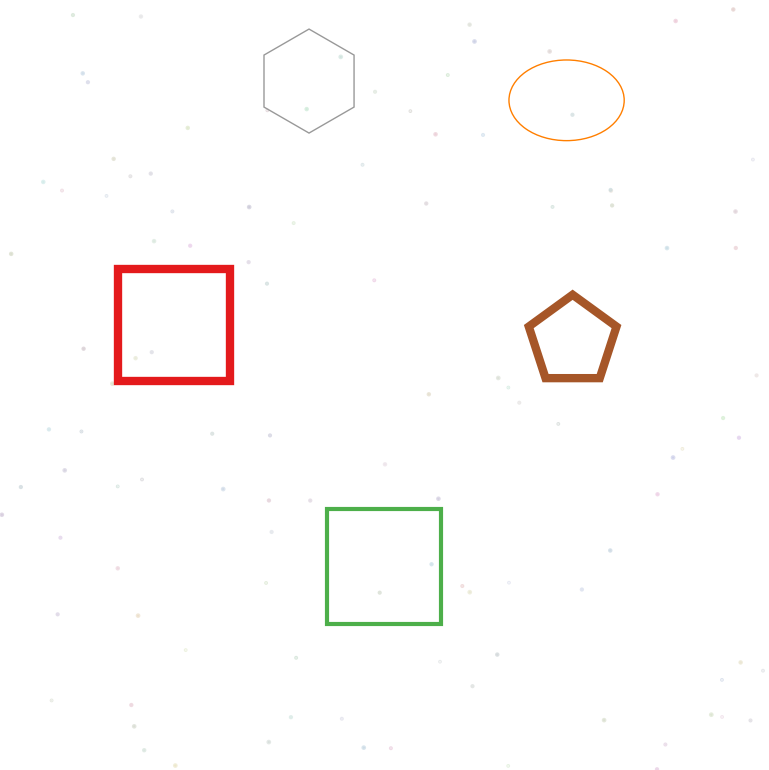[{"shape": "square", "thickness": 3, "radius": 0.36, "center": [0.226, 0.578]}, {"shape": "square", "thickness": 1.5, "radius": 0.37, "center": [0.499, 0.264]}, {"shape": "oval", "thickness": 0.5, "radius": 0.37, "center": [0.736, 0.87]}, {"shape": "pentagon", "thickness": 3, "radius": 0.3, "center": [0.744, 0.557]}, {"shape": "hexagon", "thickness": 0.5, "radius": 0.34, "center": [0.401, 0.895]}]